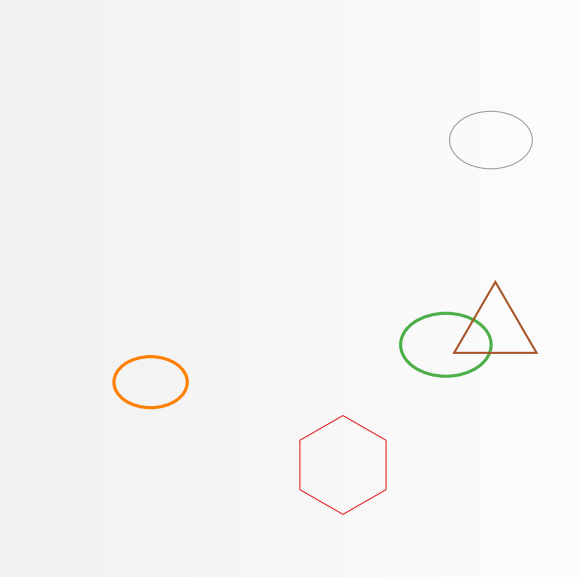[{"shape": "hexagon", "thickness": 0.5, "radius": 0.43, "center": [0.59, 0.194]}, {"shape": "oval", "thickness": 1.5, "radius": 0.39, "center": [0.767, 0.402]}, {"shape": "oval", "thickness": 1.5, "radius": 0.32, "center": [0.259, 0.337]}, {"shape": "triangle", "thickness": 1, "radius": 0.41, "center": [0.852, 0.429]}, {"shape": "oval", "thickness": 0.5, "radius": 0.36, "center": [0.845, 0.757]}]